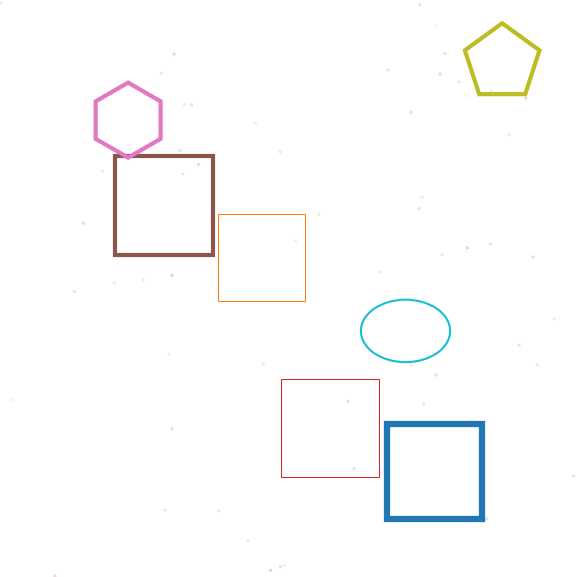[{"shape": "square", "thickness": 3, "radius": 0.41, "center": [0.752, 0.182]}, {"shape": "square", "thickness": 0.5, "radius": 0.38, "center": [0.453, 0.554]}, {"shape": "square", "thickness": 0.5, "radius": 0.43, "center": [0.571, 0.258]}, {"shape": "square", "thickness": 2, "radius": 0.43, "center": [0.284, 0.643]}, {"shape": "hexagon", "thickness": 2, "radius": 0.32, "center": [0.222, 0.791]}, {"shape": "pentagon", "thickness": 2, "radius": 0.34, "center": [0.87, 0.891]}, {"shape": "oval", "thickness": 1, "radius": 0.39, "center": [0.702, 0.426]}]